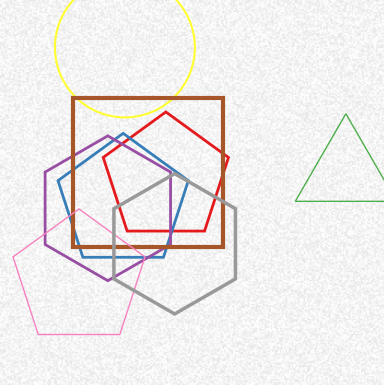[{"shape": "pentagon", "thickness": 2, "radius": 0.86, "center": [0.431, 0.538]}, {"shape": "pentagon", "thickness": 2, "radius": 0.89, "center": [0.32, 0.476]}, {"shape": "triangle", "thickness": 1, "radius": 0.76, "center": [0.898, 0.553]}, {"shape": "hexagon", "thickness": 2, "radius": 0.94, "center": [0.28, 0.459]}, {"shape": "circle", "thickness": 1.5, "radius": 0.91, "center": [0.324, 0.877]}, {"shape": "square", "thickness": 3, "radius": 0.97, "center": [0.384, 0.552]}, {"shape": "pentagon", "thickness": 1, "radius": 0.9, "center": [0.205, 0.277]}, {"shape": "hexagon", "thickness": 2.5, "radius": 0.91, "center": [0.454, 0.367]}]